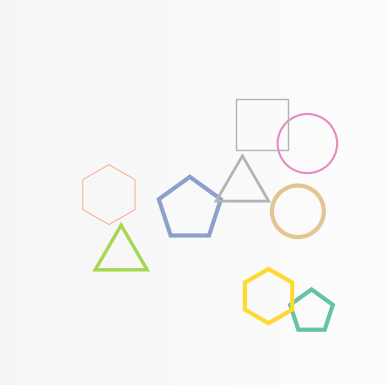[{"shape": "pentagon", "thickness": 3, "radius": 0.29, "center": [0.804, 0.19]}, {"shape": "hexagon", "thickness": 0.5, "radius": 0.39, "center": [0.281, 0.495]}, {"shape": "pentagon", "thickness": 3, "radius": 0.42, "center": [0.49, 0.456]}, {"shape": "circle", "thickness": 1.5, "radius": 0.38, "center": [0.793, 0.627]}, {"shape": "triangle", "thickness": 2.5, "radius": 0.39, "center": [0.313, 0.338]}, {"shape": "hexagon", "thickness": 3, "radius": 0.35, "center": [0.693, 0.231]}, {"shape": "circle", "thickness": 3, "radius": 0.33, "center": [0.769, 0.451]}, {"shape": "square", "thickness": 1, "radius": 0.33, "center": [0.676, 0.677]}, {"shape": "triangle", "thickness": 2, "radius": 0.39, "center": [0.626, 0.517]}]